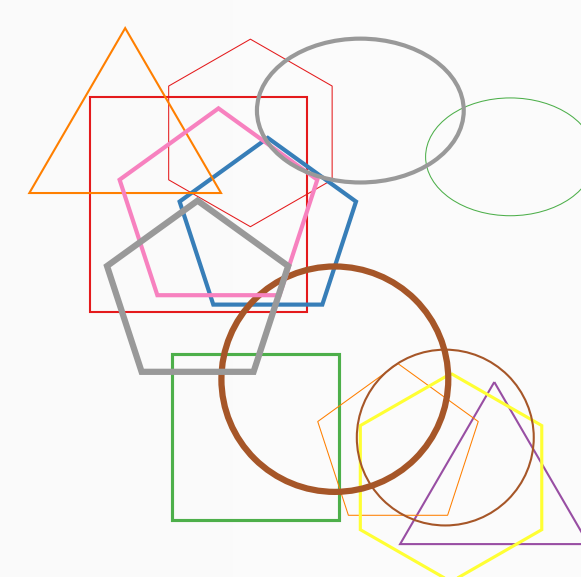[{"shape": "hexagon", "thickness": 0.5, "radius": 0.81, "center": [0.431, 0.769]}, {"shape": "square", "thickness": 1, "radius": 0.93, "center": [0.342, 0.645]}, {"shape": "pentagon", "thickness": 2, "radius": 0.8, "center": [0.461, 0.601]}, {"shape": "oval", "thickness": 0.5, "radius": 0.73, "center": [0.878, 0.728]}, {"shape": "square", "thickness": 1.5, "radius": 0.72, "center": [0.44, 0.242]}, {"shape": "triangle", "thickness": 1, "radius": 0.94, "center": [0.85, 0.151]}, {"shape": "pentagon", "thickness": 0.5, "radius": 0.73, "center": [0.685, 0.224]}, {"shape": "triangle", "thickness": 1, "radius": 0.95, "center": [0.215, 0.76]}, {"shape": "hexagon", "thickness": 1.5, "radius": 0.9, "center": [0.776, 0.172]}, {"shape": "circle", "thickness": 1, "radius": 0.76, "center": [0.766, 0.241]}, {"shape": "circle", "thickness": 3, "radius": 0.98, "center": [0.576, 0.343]}, {"shape": "pentagon", "thickness": 2, "radius": 0.89, "center": [0.376, 0.633]}, {"shape": "oval", "thickness": 2, "radius": 0.89, "center": [0.62, 0.808]}, {"shape": "pentagon", "thickness": 3, "radius": 0.82, "center": [0.34, 0.488]}]